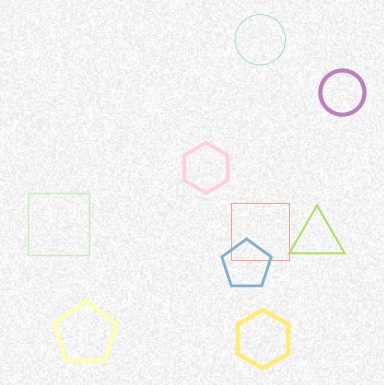[{"shape": "circle", "thickness": 0.5, "radius": 0.33, "center": [0.676, 0.897]}, {"shape": "pentagon", "thickness": 3, "radius": 0.43, "center": [0.222, 0.132]}, {"shape": "square", "thickness": 0.5, "radius": 0.38, "center": [0.675, 0.399]}, {"shape": "pentagon", "thickness": 2, "radius": 0.34, "center": [0.64, 0.312]}, {"shape": "triangle", "thickness": 1.5, "radius": 0.41, "center": [0.823, 0.384]}, {"shape": "hexagon", "thickness": 2.5, "radius": 0.33, "center": [0.535, 0.564]}, {"shape": "circle", "thickness": 3, "radius": 0.29, "center": [0.889, 0.76]}, {"shape": "square", "thickness": 1, "radius": 0.4, "center": [0.152, 0.418]}, {"shape": "hexagon", "thickness": 3, "radius": 0.38, "center": [0.683, 0.119]}]